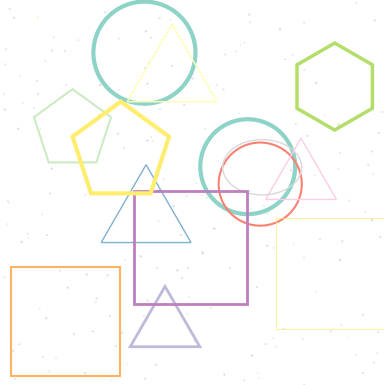[{"shape": "circle", "thickness": 3, "radius": 0.62, "center": [0.643, 0.567]}, {"shape": "circle", "thickness": 3, "radius": 0.66, "center": [0.375, 0.863]}, {"shape": "triangle", "thickness": 1, "radius": 0.67, "center": [0.447, 0.803]}, {"shape": "triangle", "thickness": 2, "radius": 0.52, "center": [0.429, 0.152]}, {"shape": "circle", "thickness": 1.5, "radius": 0.54, "center": [0.676, 0.522]}, {"shape": "triangle", "thickness": 1, "radius": 0.67, "center": [0.379, 0.437]}, {"shape": "square", "thickness": 1.5, "radius": 0.71, "center": [0.169, 0.165]}, {"shape": "hexagon", "thickness": 2.5, "radius": 0.57, "center": [0.869, 0.775]}, {"shape": "triangle", "thickness": 1, "radius": 0.53, "center": [0.782, 0.535]}, {"shape": "oval", "thickness": 1, "radius": 0.51, "center": [0.681, 0.566]}, {"shape": "square", "thickness": 2, "radius": 0.73, "center": [0.494, 0.357]}, {"shape": "pentagon", "thickness": 1.5, "radius": 0.53, "center": [0.188, 0.663]}, {"shape": "pentagon", "thickness": 3, "radius": 0.66, "center": [0.314, 0.604]}, {"shape": "square", "thickness": 0.5, "radius": 0.72, "center": [0.862, 0.29]}]